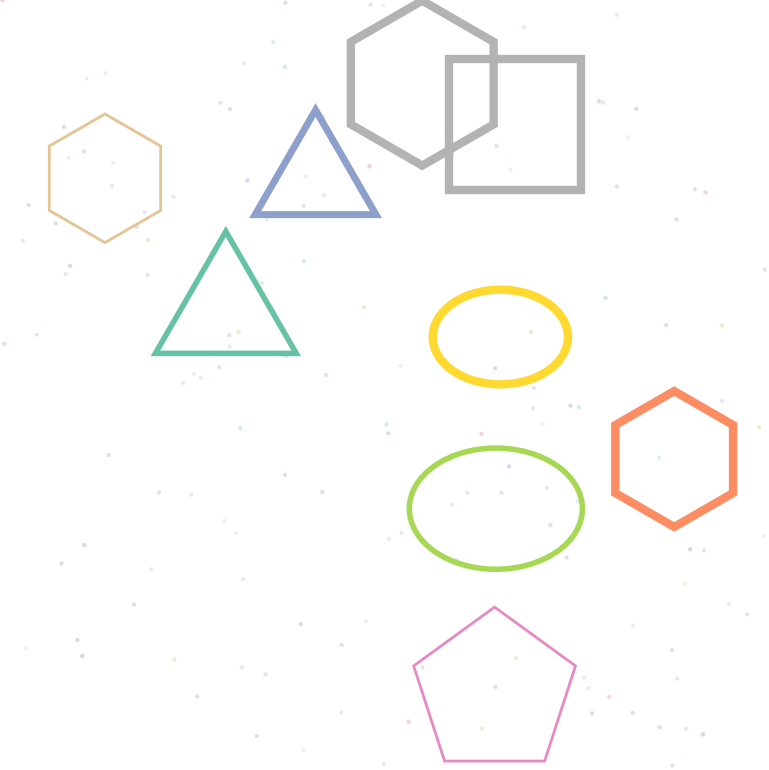[{"shape": "triangle", "thickness": 2, "radius": 0.53, "center": [0.293, 0.594]}, {"shape": "hexagon", "thickness": 3, "radius": 0.44, "center": [0.876, 0.404]}, {"shape": "triangle", "thickness": 2.5, "radius": 0.45, "center": [0.41, 0.767]}, {"shape": "pentagon", "thickness": 1, "radius": 0.55, "center": [0.642, 0.101]}, {"shape": "oval", "thickness": 2, "radius": 0.56, "center": [0.644, 0.339]}, {"shape": "oval", "thickness": 3, "radius": 0.44, "center": [0.65, 0.562]}, {"shape": "hexagon", "thickness": 1, "radius": 0.42, "center": [0.136, 0.768]}, {"shape": "square", "thickness": 3, "radius": 0.43, "center": [0.669, 0.838]}, {"shape": "hexagon", "thickness": 3, "radius": 0.54, "center": [0.548, 0.892]}]